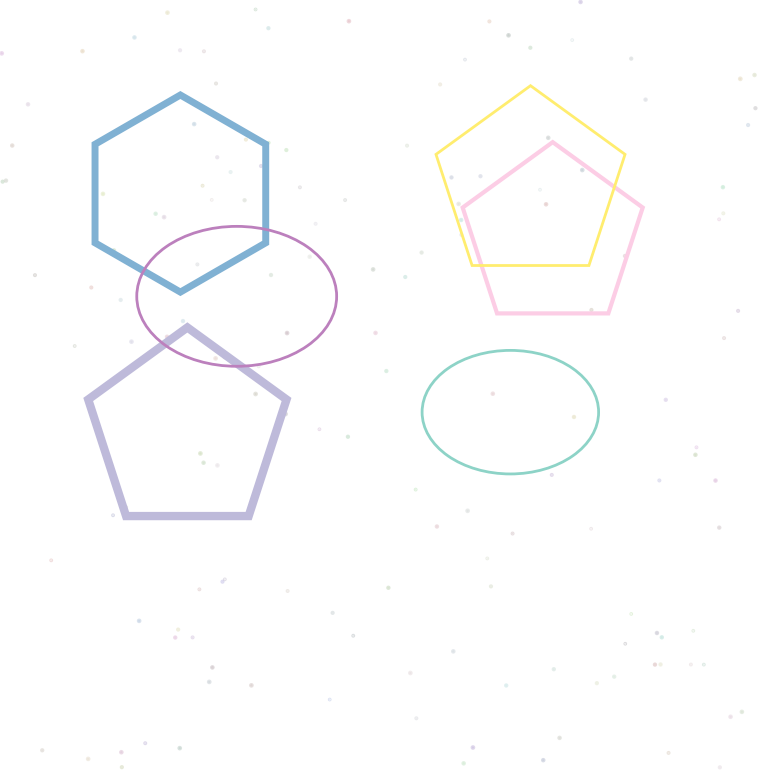[{"shape": "oval", "thickness": 1, "radius": 0.57, "center": [0.663, 0.465]}, {"shape": "pentagon", "thickness": 3, "radius": 0.68, "center": [0.243, 0.439]}, {"shape": "hexagon", "thickness": 2.5, "radius": 0.64, "center": [0.234, 0.749]}, {"shape": "pentagon", "thickness": 1.5, "radius": 0.61, "center": [0.718, 0.692]}, {"shape": "oval", "thickness": 1, "radius": 0.65, "center": [0.307, 0.615]}, {"shape": "pentagon", "thickness": 1, "radius": 0.65, "center": [0.689, 0.76]}]